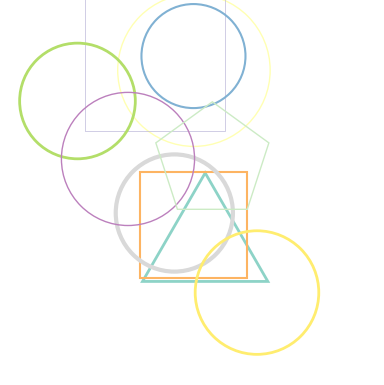[{"shape": "triangle", "thickness": 2, "radius": 0.94, "center": [0.533, 0.363]}, {"shape": "circle", "thickness": 1, "radius": 0.99, "center": [0.504, 0.818]}, {"shape": "square", "thickness": 0.5, "radius": 0.91, "center": [0.403, 0.843]}, {"shape": "circle", "thickness": 1.5, "radius": 0.68, "center": [0.503, 0.854]}, {"shape": "square", "thickness": 1.5, "radius": 0.69, "center": [0.503, 0.415]}, {"shape": "circle", "thickness": 2, "radius": 0.75, "center": [0.201, 0.738]}, {"shape": "circle", "thickness": 3, "radius": 0.76, "center": [0.453, 0.447]}, {"shape": "circle", "thickness": 1, "radius": 0.86, "center": [0.332, 0.587]}, {"shape": "pentagon", "thickness": 1, "radius": 0.77, "center": [0.552, 0.581]}, {"shape": "circle", "thickness": 2, "radius": 0.8, "center": [0.667, 0.24]}]